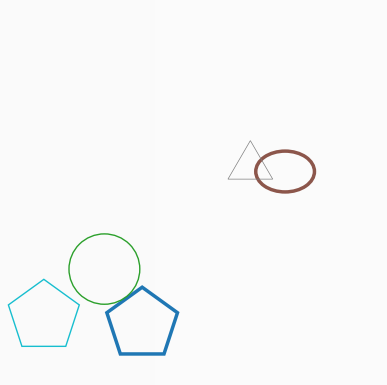[{"shape": "pentagon", "thickness": 2.5, "radius": 0.48, "center": [0.367, 0.158]}, {"shape": "circle", "thickness": 1, "radius": 0.46, "center": [0.269, 0.301]}, {"shape": "oval", "thickness": 2.5, "radius": 0.38, "center": [0.736, 0.554]}, {"shape": "triangle", "thickness": 0.5, "radius": 0.33, "center": [0.646, 0.568]}, {"shape": "pentagon", "thickness": 1, "radius": 0.48, "center": [0.113, 0.178]}]